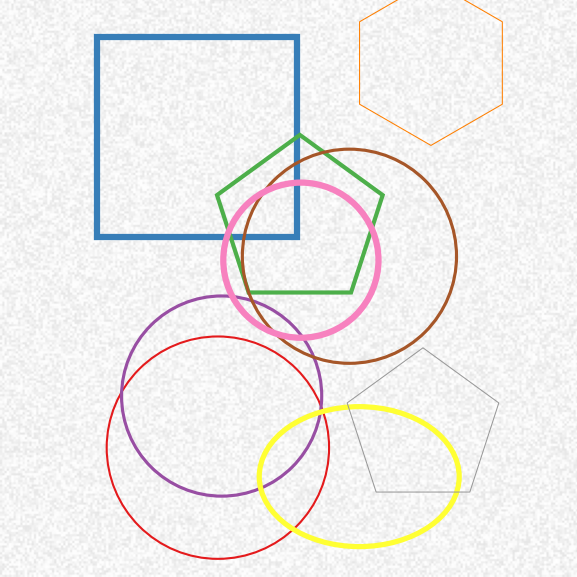[{"shape": "circle", "thickness": 1, "radius": 0.96, "center": [0.377, 0.224]}, {"shape": "square", "thickness": 3, "radius": 0.87, "center": [0.341, 0.761]}, {"shape": "pentagon", "thickness": 2, "radius": 0.75, "center": [0.519, 0.615]}, {"shape": "circle", "thickness": 1.5, "radius": 0.87, "center": [0.384, 0.313]}, {"shape": "hexagon", "thickness": 0.5, "radius": 0.71, "center": [0.746, 0.89]}, {"shape": "oval", "thickness": 2.5, "radius": 0.87, "center": [0.622, 0.174]}, {"shape": "circle", "thickness": 1.5, "radius": 0.93, "center": [0.605, 0.555]}, {"shape": "circle", "thickness": 3, "radius": 0.67, "center": [0.521, 0.549]}, {"shape": "pentagon", "thickness": 0.5, "radius": 0.69, "center": [0.732, 0.259]}]